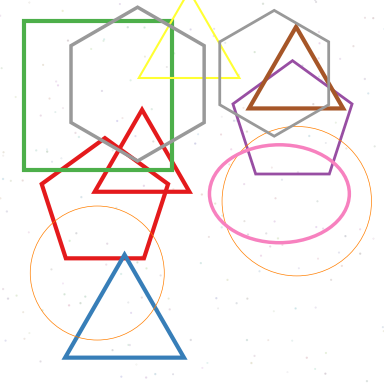[{"shape": "triangle", "thickness": 3, "radius": 0.71, "center": [0.369, 0.573]}, {"shape": "pentagon", "thickness": 3, "radius": 0.86, "center": [0.272, 0.469]}, {"shape": "triangle", "thickness": 3, "radius": 0.89, "center": [0.323, 0.16]}, {"shape": "square", "thickness": 3, "radius": 0.97, "center": [0.255, 0.753]}, {"shape": "pentagon", "thickness": 2, "radius": 0.81, "center": [0.76, 0.68]}, {"shape": "circle", "thickness": 0.5, "radius": 0.97, "center": [0.771, 0.477]}, {"shape": "circle", "thickness": 0.5, "radius": 0.87, "center": [0.253, 0.291]}, {"shape": "triangle", "thickness": 1.5, "radius": 0.75, "center": [0.491, 0.873]}, {"shape": "triangle", "thickness": 3, "radius": 0.71, "center": [0.769, 0.789]}, {"shape": "oval", "thickness": 2.5, "radius": 0.91, "center": [0.726, 0.497]}, {"shape": "hexagon", "thickness": 2.5, "radius": 1.0, "center": [0.357, 0.782]}, {"shape": "hexagon", "thickness": 2, "radius": 0.82, "center": [0.712, 0.81]}]